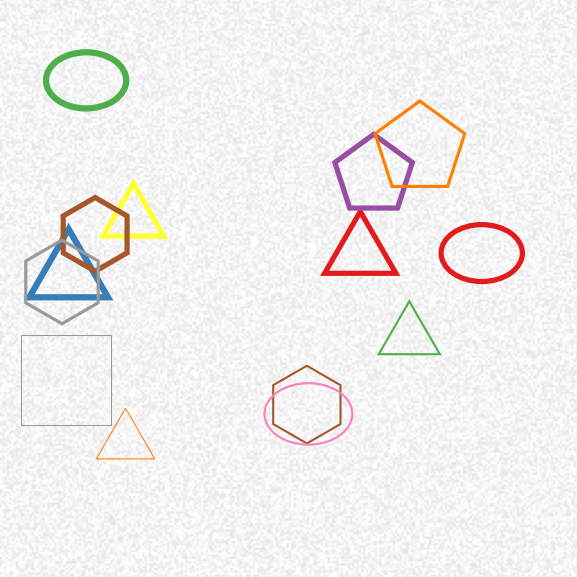[{"shape": "triangle", "thickness": 2.5, "radius": 0.36, "center": [0.624, 0.562]}, {"shape": "oval", "thickness": 2.5, "radius": 0.35, "center": [0.834, 0.561]}, {"shape": "triangle", "thickness": 3, "radius": 0.39, "center": [0.119, 0.524]}, {"shape": "oval", "thickness": 3, "radius": 0.35, "center": [0.149, 0.86]}, {"shape": "triangle", "thickness": 1, "radius": 0.31, "center": [0.709, 0.416]}, {"shape": "pentagon", "thickness": 2.5, "radius": 0.35, "center": [0.647, 0.696]}, {"shape": "triangle", "thickness": 0.5, "radius": 0.29, "center": [0.217, 0.234]}, {"shape": "pentagon", "thickness": 1.5, "radius": 0.41, "center": [0.727, 0.742]}, {"shape": "triangle", "thickness": 2.5, "radius": 0.3, "center": [0.231, 0.621]}, {"shape": "hexagon", "thickness": 1, "radius": 0.34, "center": [0.531, 0.299]}, {"shape": "hexagon", "thickness": 2.5, "radius": 0.32, "center": [0.165, 0.593]}, {"shape": "oval", "thickness": 1, "radius": 0.38, "center": [0.534, 0.282]}, {"shape": "hexagon", "thickness": 1.5, "radius": 0.36, "center": [0.107, 0.511]}, {"shape": "square", "thickness": 0.5, "radius": 0.39, "center": [0.115, 0.341]}]